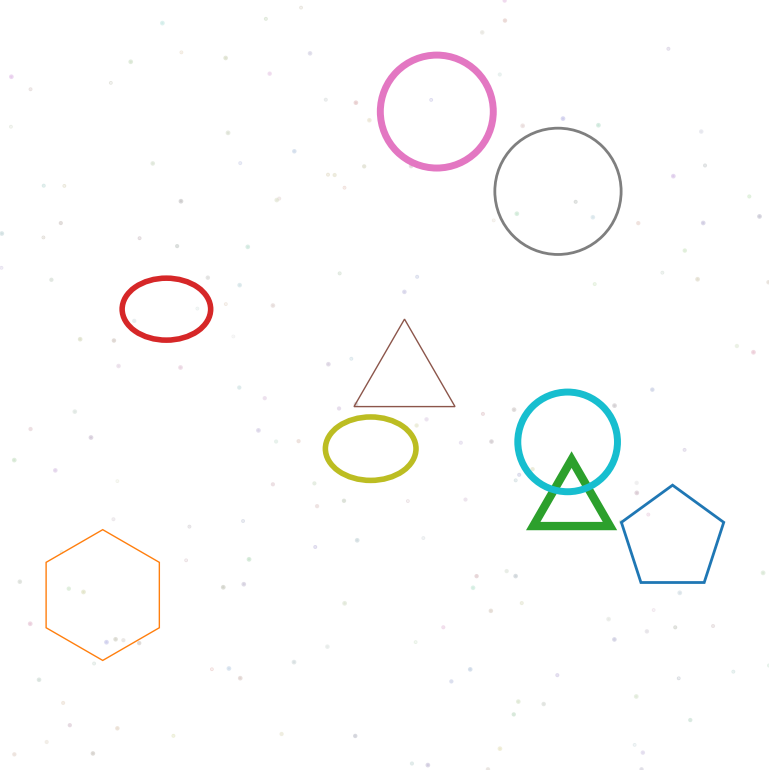[{"shape": "pentagon", "thickness": 1, "radius": 0.35, "center": [0.873, 0.3]}, {"shape": "hexagon", "thickness": 0.5, "radius": 0.42, "center": [0.133, 0.227]}, {"shape": "triangle", "thickness": 3, "radius": 0.29, "center": [0.742, 0.346]}, {"shape": "oval", "thickness": 2, "radius": 0.29, "center": [0.216, 0.599]}, {"shape": "triangle", "thickness": 0.5, "radius": 0.38, "center": [0.525, 0.51]}, {"shape": "circle", "thickness": 2.5, "radius": 0.37, "center": [0.567, 0.855]}, {"shape": "circle", "thickness": 1, "radius": 0.41, "center": [0.725, 0.752]}, {"shape": "oval", "thickness": 2, "radius": 0.29, "center": [0.481, 0.417]}, {"shape": "circle", "thickness": 2.5, "radius": 0.32, "center": [0.737, 0.426]}]